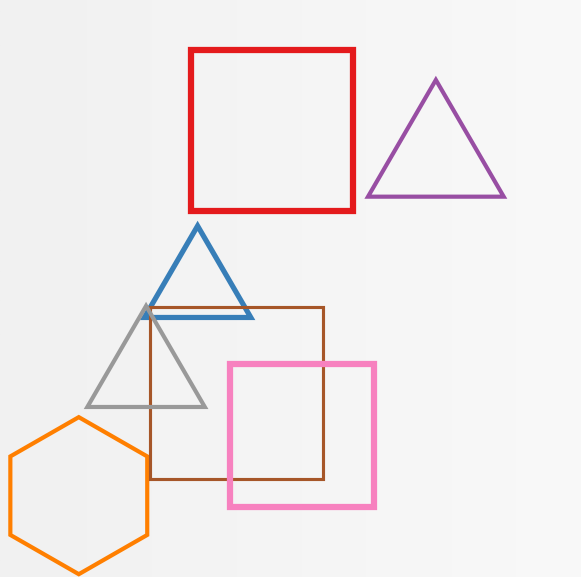[{"shape": "square", "thickness": 3, "radius": 0.7, "center": [0.467, 0.773]}, {"shape": "triangle", "thickness": 2.5, "radius": 0.53, "center": [0.34, 0.502]}, {"shape": "triangle", "thickness": 2, "radius": 0.67, "center": [0.75, 0.726]}, {"shape": "hexagon", "thickness": 2, "radius": 0.68, "center": [0.136, 0.141]}, {"shape": "square", "thickness": 1.5, "radius": 0.75, "center": [0.407, 0.319]}, {"shape": "square", "thickness": 3, "radius": 0.62, "center": [0.519, 0.245]}, {"shape": "triangle", "thickness": 2, "radius": 0.58, "center": [0.251, 0.353]}]